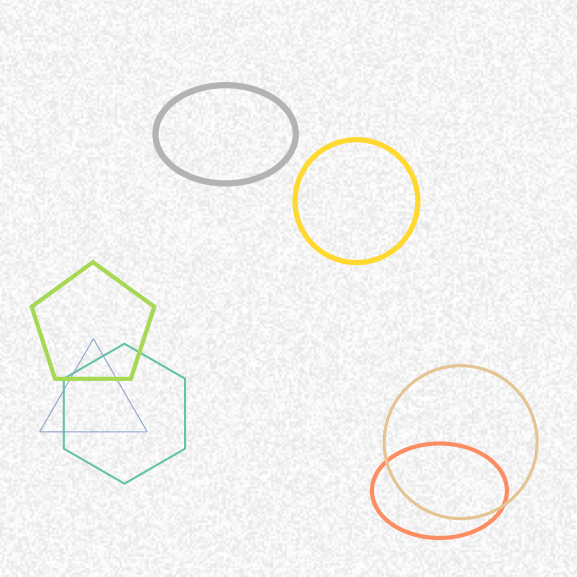[{"shape": "hexagon", "thickness": 1, "radius": 0.61, "center": [0.215, 0.283]}, {"shape": "oval", "thickness": 2, "radius": 0.58, "center": [0.761, 0.149]}, {"shape": "triangle", "thickness": 0.5, "radius": 0.54, "center": [0.162, 0.305]}, {"shape": "pentagon", "thickness": 2, "radius": 0.56, "center": [0.161, 0.434]}, {"shape": "circle", "thickness": 2.5, "radius": 0.53, "center": [0.617, 0.651]}, {"shape": "circle", "thickness": 1.5, "radius": 0.66, "center": [0.798, 0.234]}, {"shape": "oval", "thickness": 3, "radius": 0.61, "center": [0.391, 0.767]}]